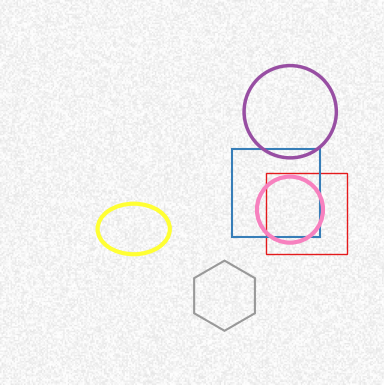[{"shape": "square", "thickness": 1, "radius": 0.53, "center": [0.796, 0.445]}, {"shape": "square", "thickness": 1.5, "radius": 0.57, "center": [0.718, 0.499]}, {"shape": "circle", "thickness": 2.5, "radius": 0.6, "center": [0.754, 0.71]}, {"shape": "oval", "thickness": 3, "radius": 0.47, "center": [0.347, 0.405]}, {"shape": "circle", "thickness": 3, "radius": 0.43, "center": [0.753, 0.455]}, {"shape": "hexagon", "thickness": 1.5, "radius": 0.46, "center": [0.583, 0.232]}]